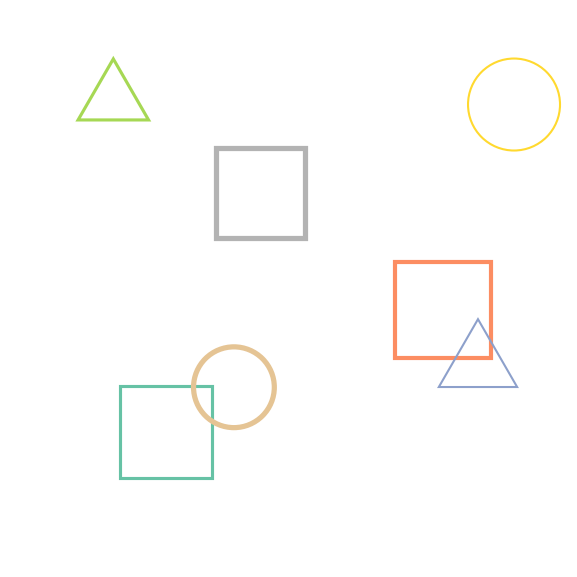[{"shape": "square", "thickness": 1.5, "radius": 0.4, "center": [0.288, 0.251]}, {"shape": "square", "thickness": 2, "radius": 0.42, "center": [0.767, 0.463]}, {"shape": "triangle", "thickness": 1, "radius": 0.39, "center": [0.828, 0.368]}, {"shape": "triangle", "thickness": 1.5, "radius": 0.35, "center": [0.196, 0.827]}, {"shape": "circle", "thickness": 1, "radius": 0.4, "center": [0.89, 0.818]}, {"shape": "circle", "thickness": 2.5, "radius": 0.35, "center": [0.405, 0.329]}, {"shape": "square", "thickness": 2.5, "radius": 0.39, "center": [0.451, 0.665]}]